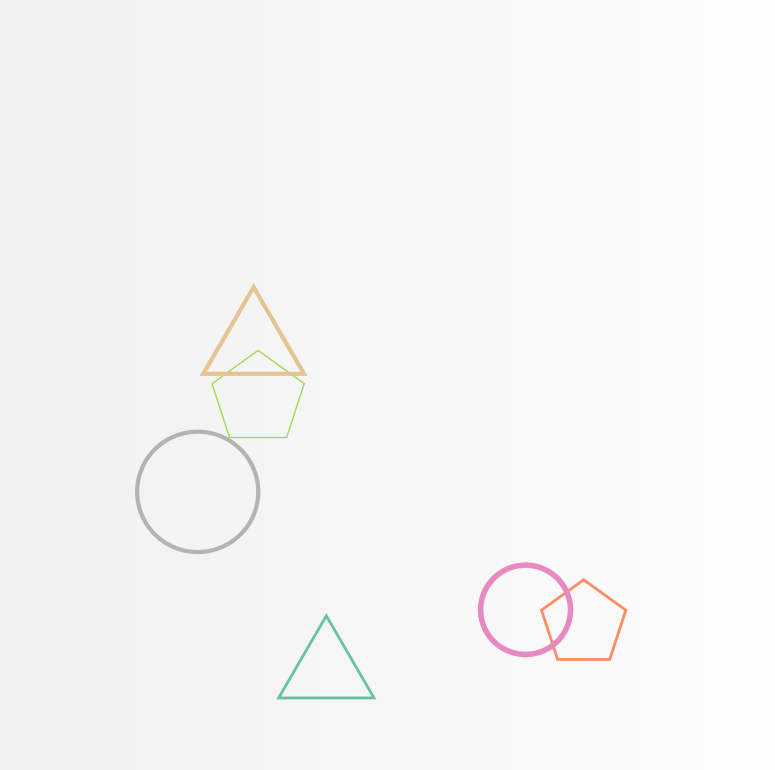[{"shape": "triangle", "thickness": 1, "radius": 0.36, "center": [0.421, 0.129]}, {"shape": "pentagon", "thickness": 1, "radius": 0.29, "center": [0.753, 0.19]}, {"shape": "circle", "thickness": 2, "radius": 0.29, "center": [0.678, 0.208]}, {"shape": "pentagon", "thickness": 0.5, "radius": 0.31, "center": [0.333, 0.482]}, {"shape": "triangle", "thickness": 1.5, "radius": 0.38, "center": [0.327, 0.552]}, {"shape": "circle", "thickness": 1.5, "radius": 0.39, "center": [0.255, 0.361]}]